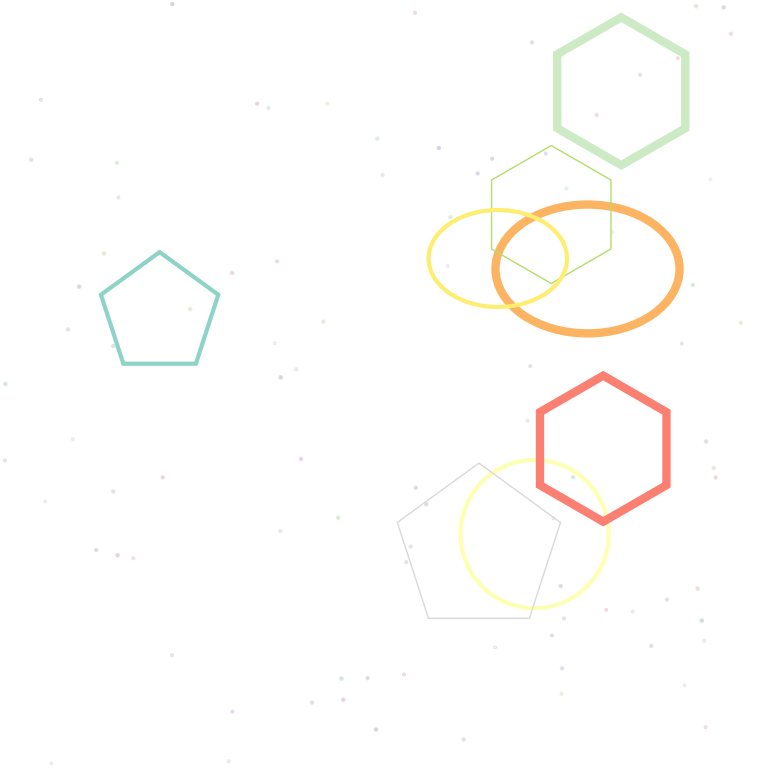[{"shape": "pentagon", "thickness": 1.5, "radius": 0.4, "center": [0.207, 0.592]}, {"shape": "circle", "thickness": 1.5, "radius": 0.48, "center": [0.694, 0.306]}, {"shape": "hexagon", "thickness": 3, "radius": 0.47, "center": [0.783, 0.417]}, {"shape": "oval", "thickness": 3, "radius": 0.6, "center": [0.763, 0.651]}, {"shape": "hexagon", "thickness": 0.5, "radius": 0.45, "center": [0.716, 0.721]}, {"shape": "pentagon", "thickness": 0.5, "radius": 0.56, "center": [0.622, 0.287]}, {"shape": "hexagon", "thickness": 3, "radius": 0.48, "center": [0.807, 0.881]}, {"shape": "oval", "thickness": 1.5, "radius": 0.45, "center": [0.647, 0.664]}]